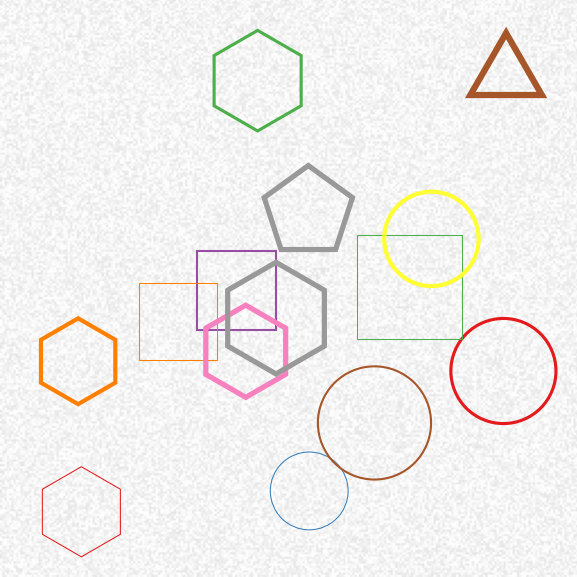[{"shape": "hexagon", "thickness": 0.5, "radius": 0.39, "center": [0.141, 0.113]}, {"shape": "circle", "thickness": 1.5, "radius": 0.45, "center": [0.872, 0.357]}, {"shape": "circle", "thickness": 0.5, "radius": 0.34, "center": [0.535, 0.149]}, {"shape": "hexagon", "thickness": 1.5, "radius": 0.44, "center": [0.446, 0.859]}, {"shape": "square", "thickness": 0.5, "radius": 0.45, "center": [0.709, 0.502]}, {"shape": "square", "thickness": 1, "radius": 0.34, "center": [0.41, 0.496]}, {"shape": "hexagon", "thickness": 2, "radius": 0.37, "center": [0.135, 0.374]}, {"shape": "square", "thickness": 0.5, "radius": 0.34, "center": [0.309, 0.443]}, {"shape": "circle", "thickness": 2, "radius": 0.41, "center": [0.747, 0.585]}, {"shape": "circle", "thickness": 1, "radius": 0.49, "center": [0.648, 0.267]}, {"shape": "triangle", "thickness": 3, "radius": 0.36, "center": [0.876, 0.87]}, {"shape": "hexagon", "thickness": 2.5, "radius": 0.4, "center": [0.426, 0.391]}, {"shape": "hexagon", "thickness": 2.5, "radius": 0.48, "center": [0.478, 0.448]}, {"shape": "pentagon", "thickness": 2.5, "radius": 0.4, "center": [0.534, 0.632]}]